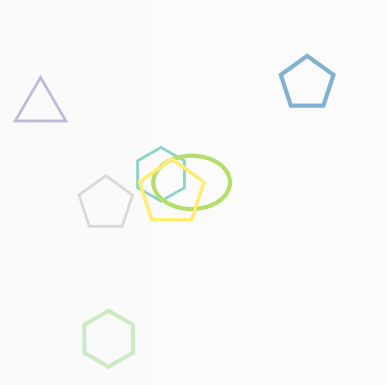[{"shape": "hexagon", "thickness": 2, "radius": 0.35, "center": [0.415, 0.547]}, {"shape": "triangle", "thickness": 2, "radius": 0.38, "center": [0.105, 0.723]}, {"shape": "pentagon", "thickness": 3, "radius": 0.36, "center": [0.793, 0.783]}, {"shape": "oval", "thickness": 3, "radius": 0.5, "center": [0.495, 0.526]}, {"shape": "pentagon", "thickness": 2, "radius": 0.36, "center": [0.273, 0.471]}, {"shape": "hexagon", "thickness": 3, "radius": 0.36, "center": [0.28, 0.12]}, {"shape": "pentagon", "thickness": 2.5, "radius": 0.44, "center": [0.443, 0.5]}]